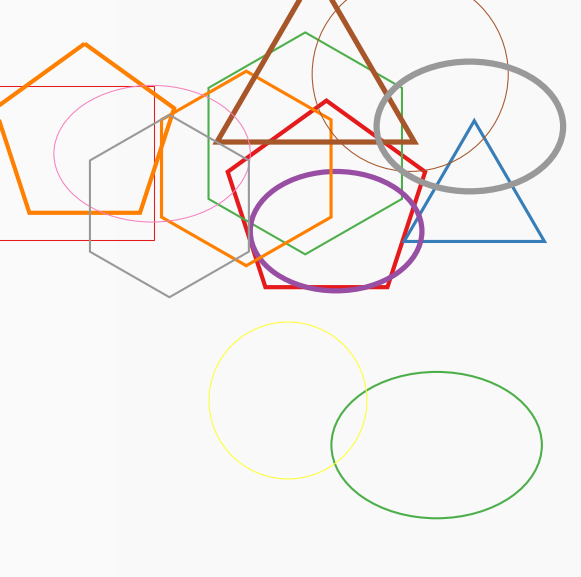[{"shape": "square", "thickness": 0.5, "radius": 0.67, "center": [0.131, 0.716]}, {"shape": "pentagon", "thickness": 2, "radius": 0.89, "center": [0.562, 0.646]}, {"shape": "triangle", "thickness": 1.5, "radius": 0.7, "center": [0.816, 0.651]}, {"shape": "oval", "thickness": 1, "radius": 0.91, "center": [0.751, 0.228]}, {"shape": "hexagon", "thickness": 1, "radius": 0.96, "center": [0.525, 0.751]}, {"shape": "oval", "thickness": 2.5, "radius": 0.74, "center": [0.578, 0.599]}, {"shape": "hexagon", "thickness": 1.5, "radius": 0.84, "center": [0.424, 0.707]}, {"shape": "pentagon", "thickness": 2, "radius": 0.81, "center": [0.146, 0.762]}, {"shape": "circle", "thickness": 0.5, "radius": 0.68, "center": [0.495, 0.306]}, {"shape": "circle", "thickness": 0.5, "radius": 0.84, "center": [0.706, 0.871]}, {"shape": "triangle", "thickness": 2.5, "radius": 0.98, "center": [0.543, 0.851]}, {"shape": "oval", "thickness": 0.5, "radius": 0.85, "center": [0.262, 0.733]}, {"shape": "hexagon", "thickness": 1, "radius": 0.79, "center": [0.291, 0.642]}, {"shape": "oval", "thickness": 3, "radius": 0.8, "center": [0.808, 0.78]}]